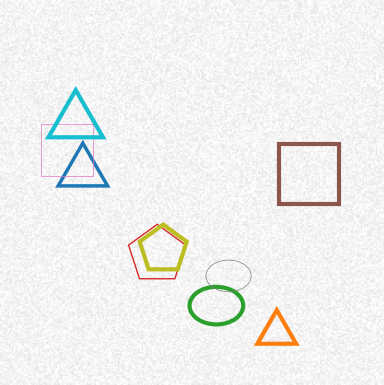[{"shape": "triangle", "thickness": 2.5, "radius": 0.37, "center": [0.215, 0.554]}, {"shape": "triangle", "thickness": 3, "radius": 0.29, "center": [0.719, 0.136]}, {"shape": "oval", "thickness": 3, "radius": 0.35, "center": [0.562, 0.206]}, {"shape": "pentagon", "thickness": 1, "radius": 0.39, "center": [0.408, 0.339]}, {"shape": "square", "thickness": 3, "radius": 0.39, "center": [0.803, 0.548]}, {"shape": "square", "thickness": 0.5, "radius": 0.34, "center": [0.175, 0.609]}, {"shape": "oval", "thickness": 0.5, "radius": 0.29, "center": [0.594, 0.283]}, {"shape": "pentagon", "thickness": 3, "radius": 0.32, "center": [0.424, 0.352]}, {"shape": "triangle", "thickness": 3, "radius": 0.41, "center": [0.197, 0.684]}]